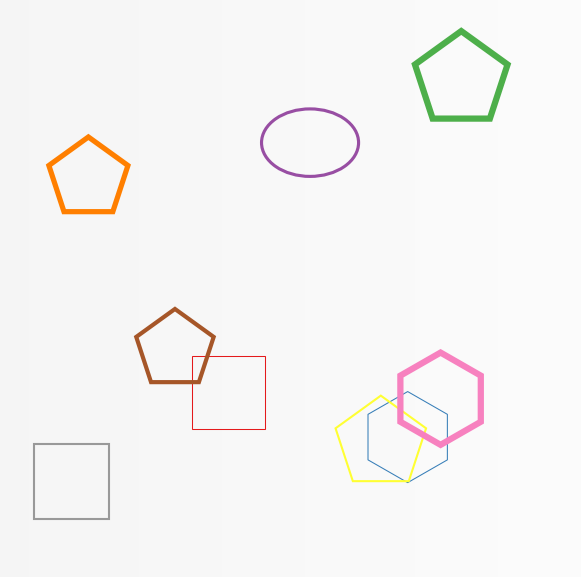[{"shape": "square", "thickness": 0.5, "radius": 0.32, "center": [0.393, 0.32]}, {"shape": "hexagon", "thickness": 0.5, "radius": 0.39, "center": [0.701, 0.242]}, {"shape": "pentagon", "thickness": 3, "radius": 0.42, "center": [0.794, 0.862]}, {"shape": "oval", "thickness": 1.5, "radius": 0.42, "center": [0.533, 0.752]}, {"shape": "pentagon", "thickness": 2.5, "radius": 0.36, "center": [0.152, 0.69]}, {"shape": "pentagon", "thickness": 1, "radius": 0.41, "center": [0.655, 0.232]}, {"shape": "pentagon", "thickness": 2, "radius": 0.35, "center": [0.301, 0.394]}, {"shape": "hexagon", "thickness": 3, "radius": 0.4, "center": [0.758, 0.309]}, {"shape": "square", "thickness": 1, "radius": 0.32, "center": [0.123, 0.166]}]